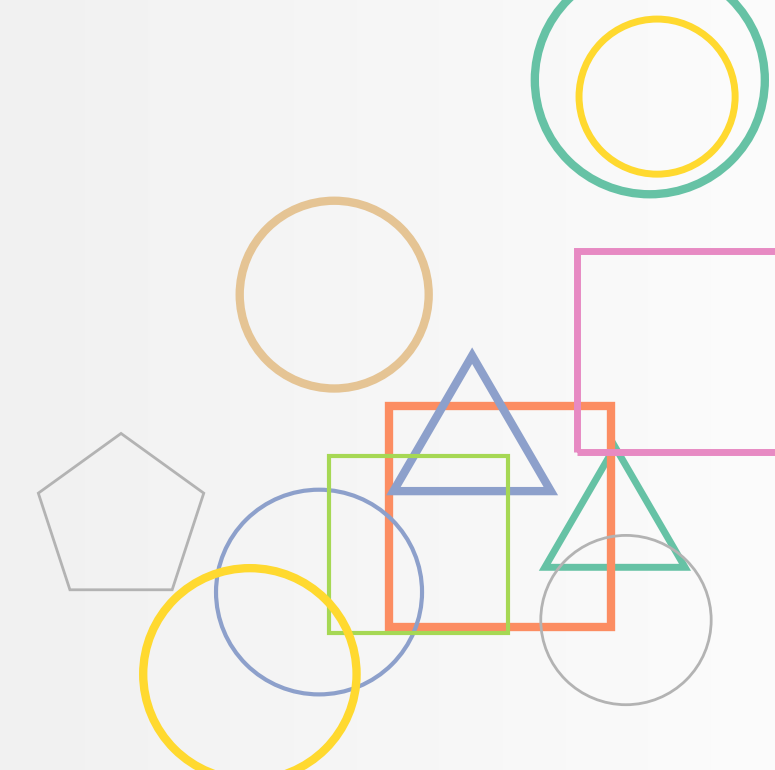[{"shape": "circle", "thickness": 3, "radius": 0.74, "center": [0.838, 0.896]}, {"shape": "triangle", "thickness": 2.5, "radius": 0.52, "center": [0.793, 0.315]}, {"shape": "square", "thickness": 3, "radius": 0.72, "center": [0.645, 0.329]}, {"shape": "triangle", "thickness": 3, "radius": 0.59, "center": [0.609, 0.421]}, {"shape": "circle", "thickness": 1.5, "radius": 0.66, "center": [0.412, 0.231]}, {"shape": "square", "thickness": 2.5, "radius": 0.65, "center": [0.874, 0.543]}, {"shape": "square", "thickness": 1.5, "radius": 0.58, "center": [0.54, 0.293]}, {"shape": "circle", "thickness": 2.5, "radius": 0.5, "center": [0.848, 0.875]}, {"shape": "circle", "thickness": 3, "radius": 0.69, "center": [0.322, 0.124]}, {"shape": "circle", "thickness": 3, "radius": 0.61, "center": [0.431, 0.617]}, {"shape": "circle", "thickness": 1, "radius": 0.55, "center": [0.808, 0.195]}, {"shape": "pentagon", "thickness": 1, "radius": 0.56, "center": [0.156, 0.325]}]